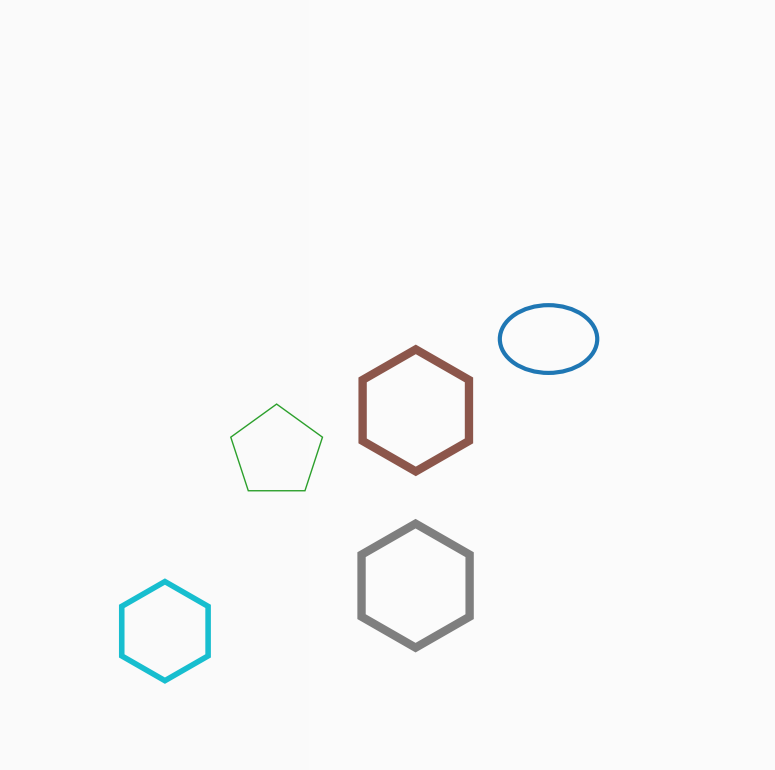[{"shape": "oval", "thickness": 1.5, "radius": 0.31, "center": [0.708, 0.56]}, {"shape": "pentagon", "thickness": 0.5, "radius": 0.31, "center": [0.357, 0.413]}, {"shape": "hexagon", "thickness": 3, "radius": 0.4, "center": [0.537, 0.467]}, {"shape": "hexagon", "thickness": 3, "radius": 0.4, "center": [0.536, 0.239]}, {"shape": "hexagon", "thickness": 2, "radius": 0.32, "center": [0.213, 0.18]}]